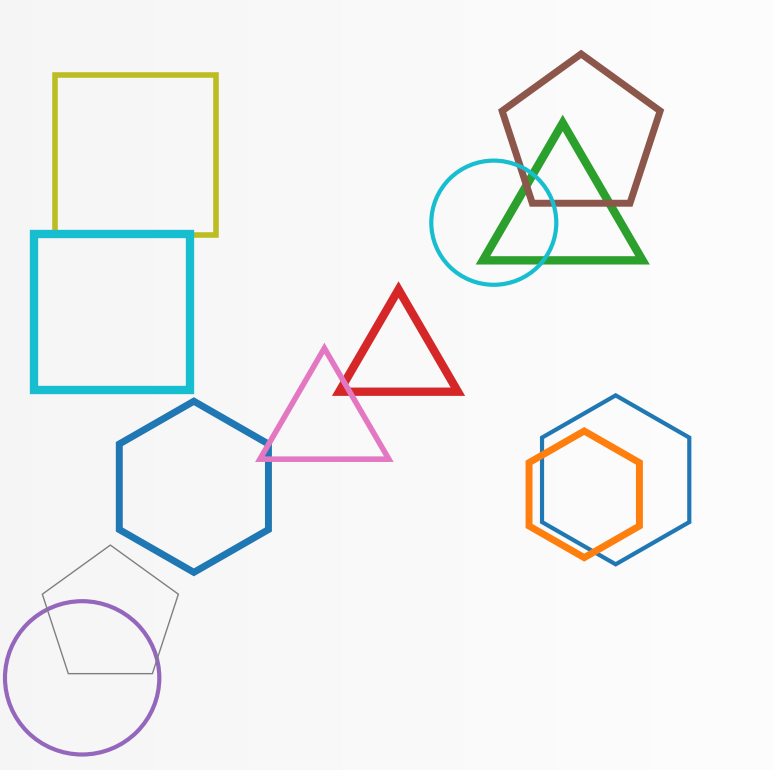[{"shape": "hexagon", "thickness": 2.5, "radius": 0.56, "center": [0.25, 0.368]}, {"shape": "hexagon", "thickness": 1.5, "radius": 0.55, "center": [0.794, 0.377]}, {"shape": "hexagon", "thickness": 2.5, "radius": 0.41, "center": [0.754, 0.358]}, {"shape": "triangle", "thickness": 3, "radius": 0.59, "center": [0.726, 0.721]}, {"shape": "triangle", "thickness": 3, "radius": 0.44, "center": [0.514, 0.536]}, {"shape": "circle", "thickness": 1.5, "radius": 0.5, "center": [0.106, 0.12]}, {"shape": "pentagon", "thickness": 2.5, "radius": 0.54, "center": [0.75, 0.823]}, {"shape": "triangle", "thickness": 2, "radius": 0.48, "center": [0.419, 0.452]}, {"shape": "pentagon", "thickness": 0.5, "radius": 0.46, "center": [0.142, 0.2]}, {"shape": "square", "thickness": 2, "radius": 0.52, "center": [0.175, 0.798]}, {"shape": "circle", "thickness": 1.5, "radius": 0.4, "center": [0.637, 0.711]}, {"shape": "square", "thickness": 3, "radius": 0.51, "center": [0.145, 0.595]}]